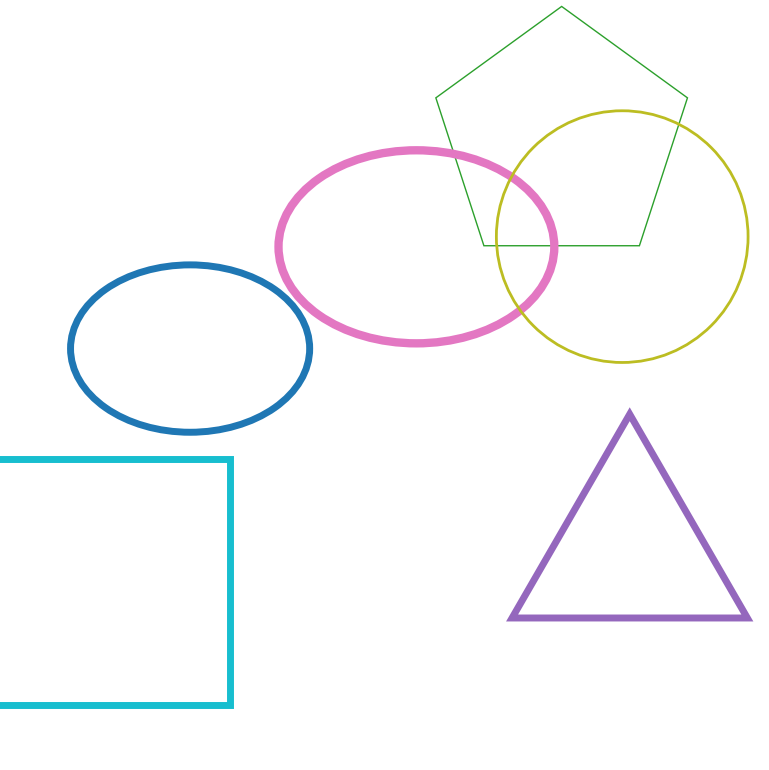[{"shape": "oval", "thickness": 2.5, "radius": 0.78, "center": [0.247, 0.547]}, {"shape": "pentagon", "thickness": 0.5, "radius": 0.86, "center": [0.729, 0.82]}, {"shape": "triangle", "thickness": 2.5, "radius": 0.88, "center": [0.818, 0.286]}, {"shape": "oval", "thickness": 3, "radius": 0.9, "center": [0.541, 0.679]}, {"shape": "circle", "thickness": 1, "radius": 0.82, "center": [0.808, 0.693]}, {"shape": "square", "thickness": 2.5, "radius": 0.8, "center": [0.139, 0.244]}]